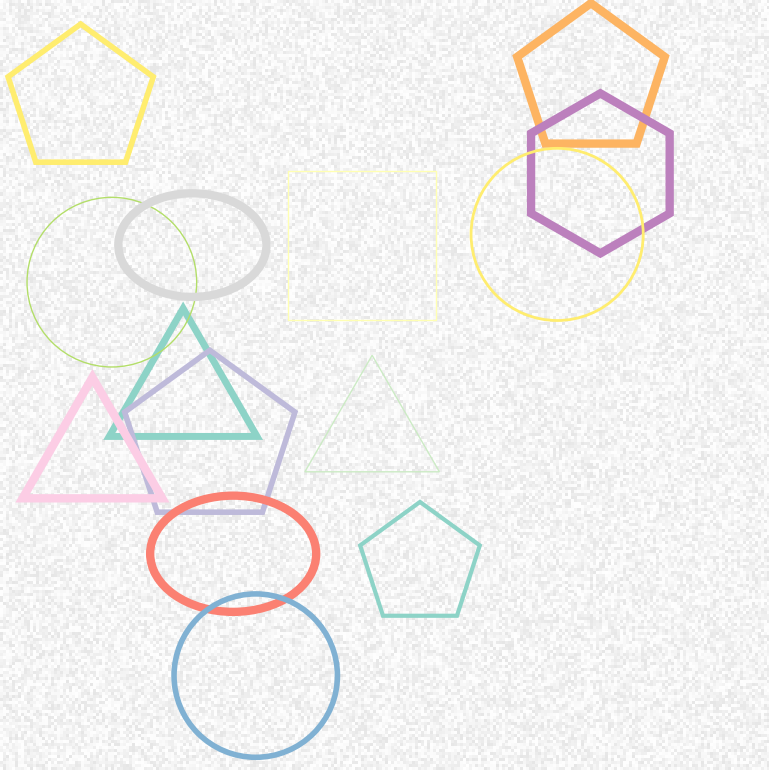[{"shape": "triangle", "thickness": 2.5, "radius": 0.55, "center": [0.238, 0.489]}, {"shape": "pentagon", "thickness": 1.5, "radius": 0.41, "center": [0.545, 0.266]}, {"shape": "square", "thickness": 0.5, "radius": 0.48, "center": [0.47, 0.681]}, {"shape": "pentagon", "thickness": 2, "radius": 0.58, "center": [0.272, 0.429]}, {"shape": "oval", "thickness": 3, "radius": 0.54, "center": [0.303, 0.281]}, {"shape": "circle", "thickness": 2, "radius": 0.53, "center": [0.332, 0.123]}, {"shape": "pentagon", "thickness": 3, "radius": 0.5, "center": [0.767, 0.895]}, {"shape": "circle", "thickness": 0.5, "radius": 0.55, "center": [0.145, 0.634]}, {"shape": "triangle", "thickness": 3, "radius": 0.52, "center": [0.12, 0.405]}, {"shape": "oval", "thickness": 3, "radius": 0.48, "center": [0.25, 0.682]}, {"shape": "hexagon", "thickness": 3, "radius": 0.52, "center": [0.78, 0.775]}, {"shape": "triangle", "thickness": 0.5, "radius": 0.5, "center": [0.483, 0.438]}, {"shape": "pentagon", "thickness": 2, "radius": 0.5, "center": [0.105, 0.87]}, {"shape": "circle", "thickness": 1, "radius": 0.56, "center": [0.724, 0.696]}]